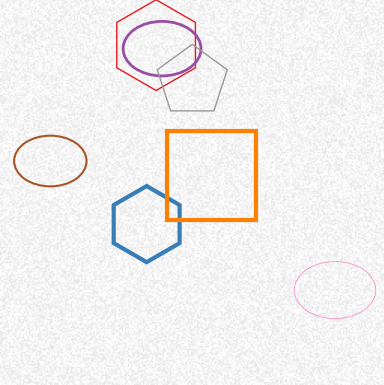[{"shape": "hexagon", "thickness": 1, "radius": 0.59, "center": [0.405, 0.883]}, {"shape": "hexagon", "thickness": 3, "radius": 0.49, "center": [0.381, 0.418]}, {"shape": "oval", "thickness": 2, "radius": 0.51, "center": [0.421, 0.874]}, {"shape": "square", "thickness": 3, "radius": 0.58, "center": [0.549, 0.544]}, {"shape": "oval", "thickness": 1.5, "radius": 0.47, "center": [0.131, 0.582]}, {"shape": "oval", "thickness": 0.5, "radius": 0.53, "center": [0.87, 0.247]}, {"shape": "pentagon", "thickness": 1, "radius": 0.48, "center": [0.499, 0.789]}]